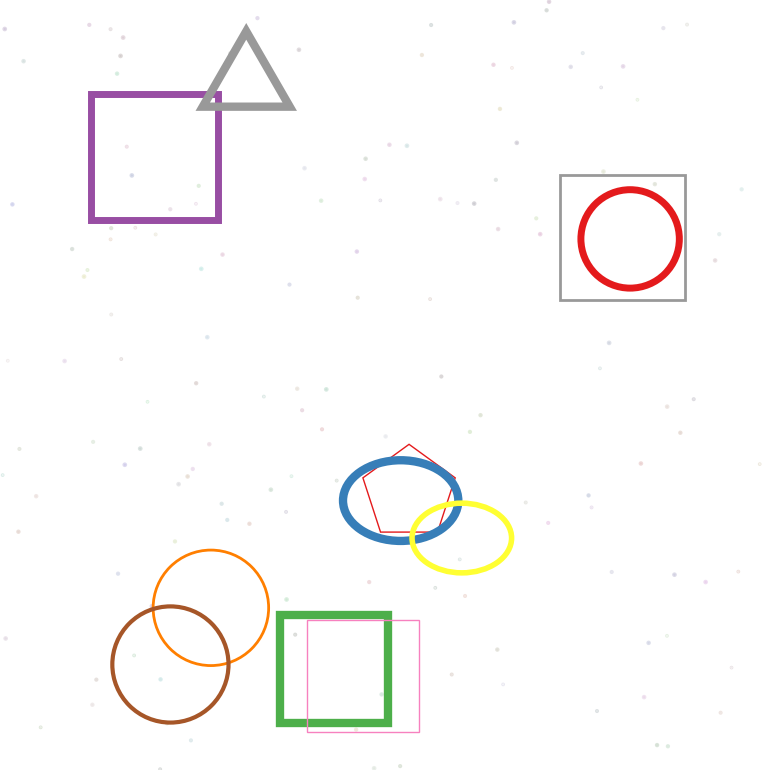[{"shape": "circle", "thickness": 2.5, "radius": 0.32, "center": [0.818, 0.69]}, {"shape": "pentagon", "thickness": 0.5, "radius": 0.32, "center": [0.531, 0.36]}, {"shape": "oval", "thickness": 3, "radius": 0.37, "center": [0.52, 0.35]}, {"shape": "square", "thickness": 3, "radius": 0.35, "center": [0.434, 0.131]}, {"shape": "square", "thickness": 2.5, "radius": 0.41, "center": [0.201, 0.796]}, {"shape": "circle", "thickness": 1, "radius": 0.38, "center": [0.274, 0.211]}, {"shape": "oval", "thickness": 2, "radius": 0.32, "center": [0.6, 0.301]}, {"shape": "circle", "thickness": 1.5, "radius": 0.38, "center": [0.221, 0.137]}, {"shape": "square", "thickness": 0.5, "radius": 0.36, "center": [0.472, 0.122]}, {"shape": "triangle", "thickness": 3, "radius": 0.33, "center": [0.32, 0.894]}, {"shape": "square", "thickness": 1, "radius": 0.41, "center": [0.809, 0.692]}]